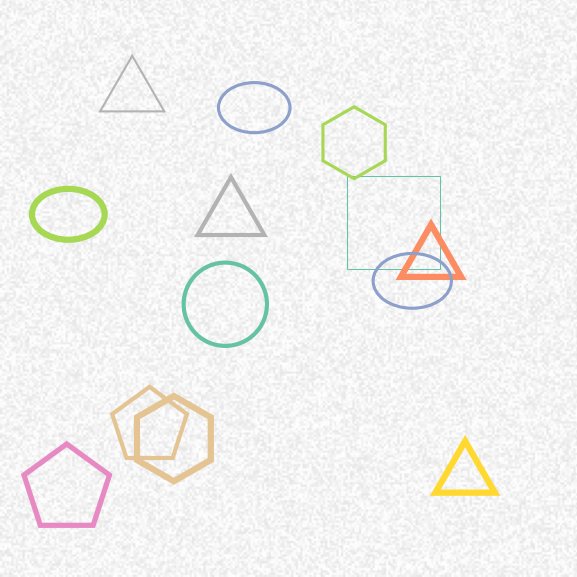[{"shape": "square", "thickness": 0.5, "radius": 0.4, "center": [0.681, 0.614]}, {"shape": "circle", "thickness": 2, "radius": 0.36, "center": [0.39, 0.472]}, {"shape": "triangle", "thickness": 3, "radius": 0.3, "center": [0.746, 0.55]}, {"shape": "oval", "thickness": 1.5, "radius": 0.31, "center": [0.44, 0.813]}, {"shape": "oval", "thickness": 1.5, "radius": 0.34, "center": [0.714, 0.513]}, {"shape": "pentagon", "thickness": 2.5, "radius": 0.39, "center": [0.116, 0.152]}, {"shape": "oval", "thickness": 3, "radius": 0.31, "center": [0.118, 0.628]}, {"shape": "hexagon", "thickness": 1.5, "radius": 0.31, "center": [0.613, 0.752]}, {"shape": "triangle", "thickness": 3, "radius": 0.3, "center": [0.805, 0.176]}, {"shape": "pentagon", "thickness": 2, "radius": 0.34, "center": [0.259, 0.261]}, {"shape": "hexagon", "thickness": 3, "radius": 0.37, "center": [0.301, 0.24]}, {"shape": "triangle", "thickness": 1, "radius": 0.32, "center": [0.229, 0.838]}, {"shape": "triangle", "thickness": 2, "radius": 0.33, "center": [0.4, 0.626]}]